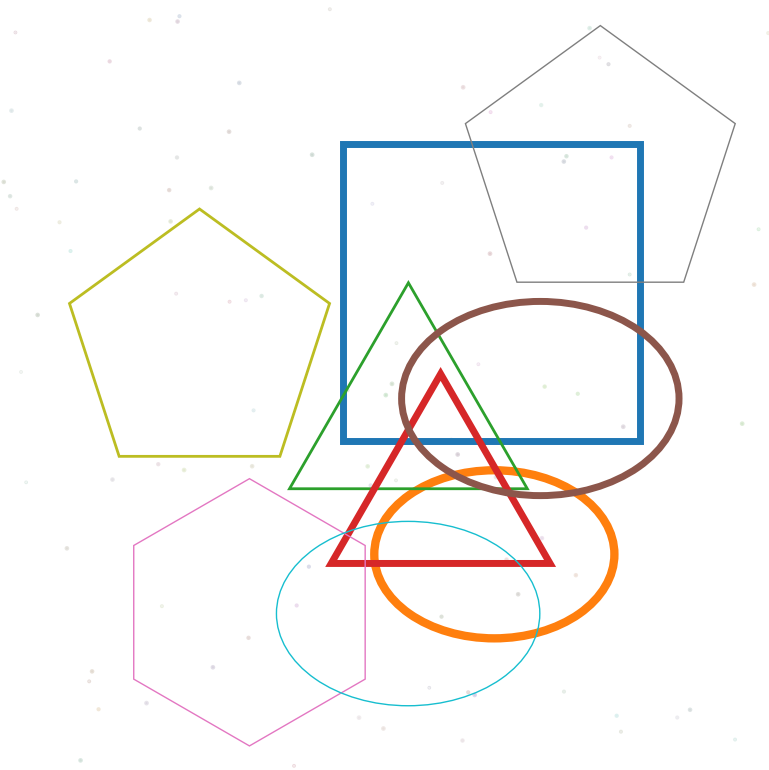[{"shape": "square", "thickness": 2.5, "radius": 0.96, "center": [0.638, 0.62]}, {"shape": "oval", "thickness": 3, "radius": 0.78, "center": [0.642, 0.28]}, {"shape": "triangle", "thickness": 1, "radius": 0.89, "center": [0.53, 0.454]}, {"shape": "triangle", "thickness": 2.5, "radius": 0.82, "center": [0.572, 0.35]}, {"shape": "oval", "thickness": 2.5, "radius": 0.9, "center": [0.702, 0.482]}, {"shape": "hexagon", "thickness": 0.5, "radius": 0.87, "center": [0.324, 0.205]}, {"shape": "pentagon", "thickness": 0.5, "radius": 0.92, "center": [0.78, 0.783]}, {"shape": "pentagon", "thickness": 1, "radius": 0.89, "center": [0.259, 0.551]}, {"shape": "oval", "thickness": 0.5, "radius": 0.86, "center": [0.53, 0.203]}]